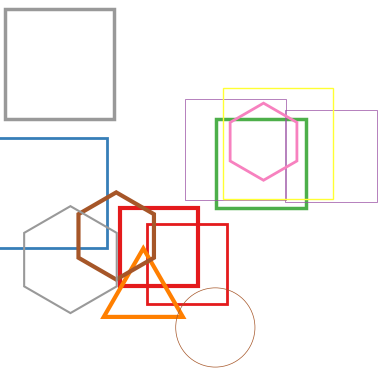[{"shape": "square", "thickness": 2, "radius": 0.52, "center": [0.487, 0.314]}, {"shape": "square", "thickness": 3, "radius": 0.51, "center": [0.413, 0.357]}, {"shape": "square", "thickness": 2, "radius": 0.72, "center": [0.135, 0.498]}, {"shape": "square", "thickness": 2.5, "radius": 0.58, "center": [0.678, 0.576]}, {"shape": "square", "thickness": 0.5, "radius": 0.59, "center": [0.859, 0.595]}, {"shape": "square", "thickness": 0.5, "radius": 0.66, "center": [0.612, 0.612]}, {"shape": "triangle", "thickness": 3, "radius": 0.59, "center": [0.372, 0.236]}, {"shape": "square", "thickness": 1, "radius": 0.72, "center": [0.723, 0.627]}, {"shape": "circle", "thickness": 0.5, "radius": 0.51, "center": [0.559, 0.149]}, {"shape": "hexagon", "thickness": 3, "radius": 0.57, "center": [0.302, 0.387]}, {"shape": "hexagon", "thickness": 2, "radius": 0.5, "center": [0.684, 0.632]}, {"shape": "hexagon", "thickness": 1.5, "radius": 0.69, "center": [0.183, 0.326]}, {"shape": "square", "thickness": 2.5, "radius": 0.71, "center": [0.155, 0.833]}]